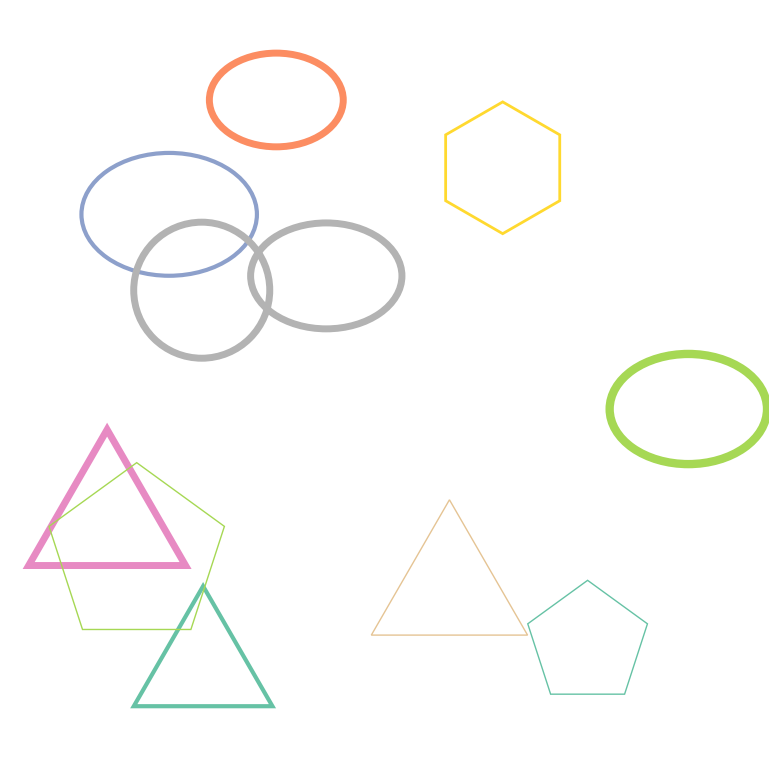[{"shape": "triangle", "thickness": 1.5, "radius": 0.52, "center": [0.264, 0.135]}, {"shape": "pentagon", "thickness": 0.5, "radius": 0.41, "center": [0.763, 0.165]}, {"shape": "oval", "thickness": 2.5, "radius": 0.43, "center": [0.359, 0.87]}, {"shape": "oval", "thickness": 1.5, "radius": 0.57, "center": [0.22, 0.722]}, {"shape": "triangle", "thickness": 2.5, "radius": 0.59, "center": [0.139, 0.324]}, {"shape": "pentagon", "thickness": 0.5, "radius": 0.6, "center": [0.178, 0.279]}, {"shape": "oval", "thickness": 3, "radius": 0.51, "center": [0.894, 0.469]}, {"shape": "hexagon", "thickness": 1, "radius": 0.43, "center": [0.653, 0.782]}, {"shape": "triangle", "thickness": 0.5, "radius": 0.59, "center": [0.584, 0.234]}, {"shape": "circle", "thickness": 2.5, "radius": 0.44, "center": [0.262, 0.623]}, {"shape": "oval", "thickness": 2.5, "radius": 0.49, "center": [0.424, 0.642]}]